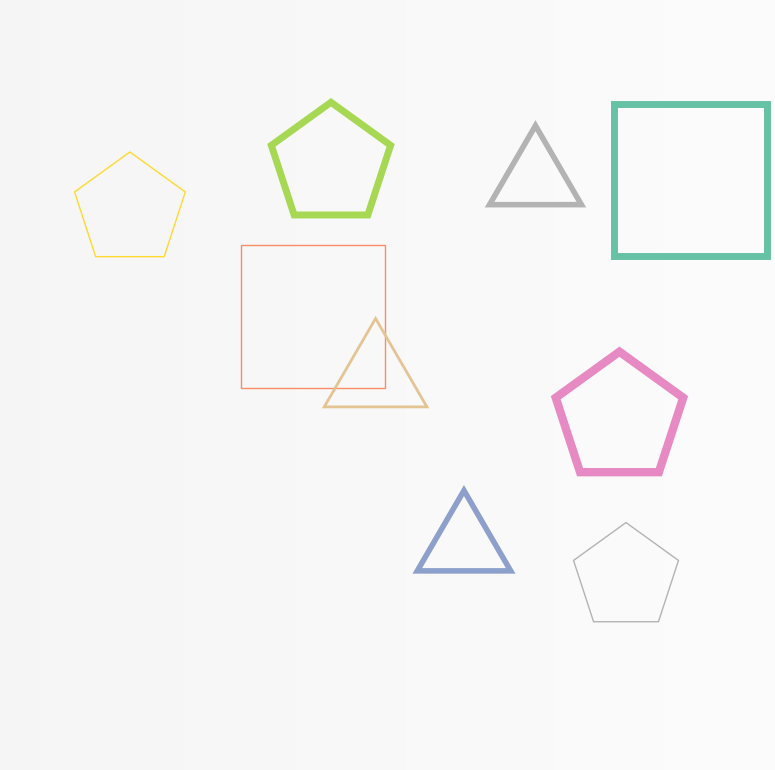[{"shape": "square", "thickness": 2.5, "radius": 0.49, "center": [0.891, 0.766]}, {"shape": "square", "thickness": 0.5, "radius": 0.46, "center": [0.404, 0.589]}, {"shape": "triangle", "thickness": 2, "radius": 0.35, "center": [0.599, 0.293]}, {"shape": "pentagon", "thickness": 3, "radius": 0.43, "center": [0.799, 0.457]}, {"shape": "pentagon", "thickness": 2.5, "radius": 0.4, "center": [0.427, 0.786]}, {"shape": "pentagon", "thickness": 0.5, "radius": 0.38, "center": [0.168, 0.727]}, {"shape": "triangle", "thickness": 1, "radius": 0.38, "center": [0.485, 0.51]}, {"shape": "triangle", "thickness": 2, "radius": 0.34, "center": [0.691, 0.768]}, {"shape": "pentagon", "thickness": 0.5, "radius": 0.36, "center": [0.808, 0.25]}]